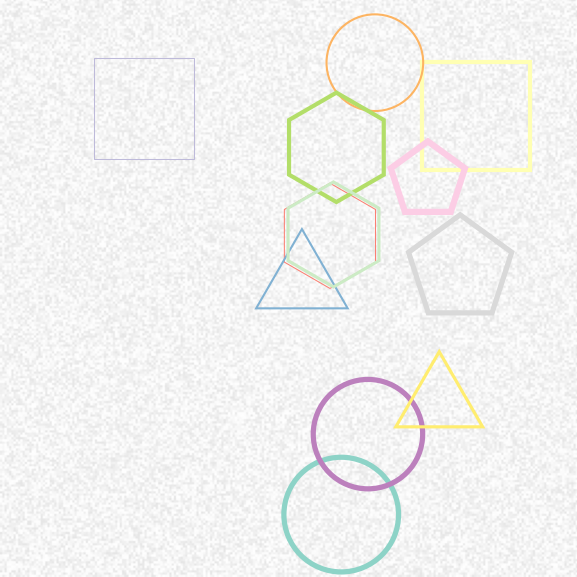[{"shape": "circle", "thickness": 2.5, "radius": 0.5, "center": [0.591, 0.108]}, {"shape": "square", "thickness": 2, "radius": 0.47, "center": [0.824, 0.799]}, {"shape": "square", "thickness": 0.5, "radius": 0.44, "center": [0.249, 0.811]}, {"shape": "hexagon", "thickness": 0.5, "radius": 0.46, "center": [0.571, 0.591]}, {"shape": "triangle", "thickness": 1, "radius": 0.46, "center": [0.523, 0.511]}, {"shape": "circle", "thickness": 1, "radius": 0.42, "center": [0.649, 0.891]}, {"shape": "hexagon", "thickness": 2, "radius": 0.47, "center": [0.583, 0.744]}, {"shape": "pentagon", "thickness": 3, "radius": 0.34, "center": [0.741, 0.687]}, {"shape": "pentagon", "thickness": 2.5, "radius": 0.47, "center": [0.797, 0.533]}, {"shape": "circle", "thickness": 2.5, "radius": 0.47, "center": [0.637, 0.247]}, {"shape": "hexagon", "thickness": 1.5, "radius": 0.45, "center": [0.577, 0.593]}, {"shape": "triangle", "thickness": 1.5, "radius": 0.43, "center": [0.761, 0.303]}]